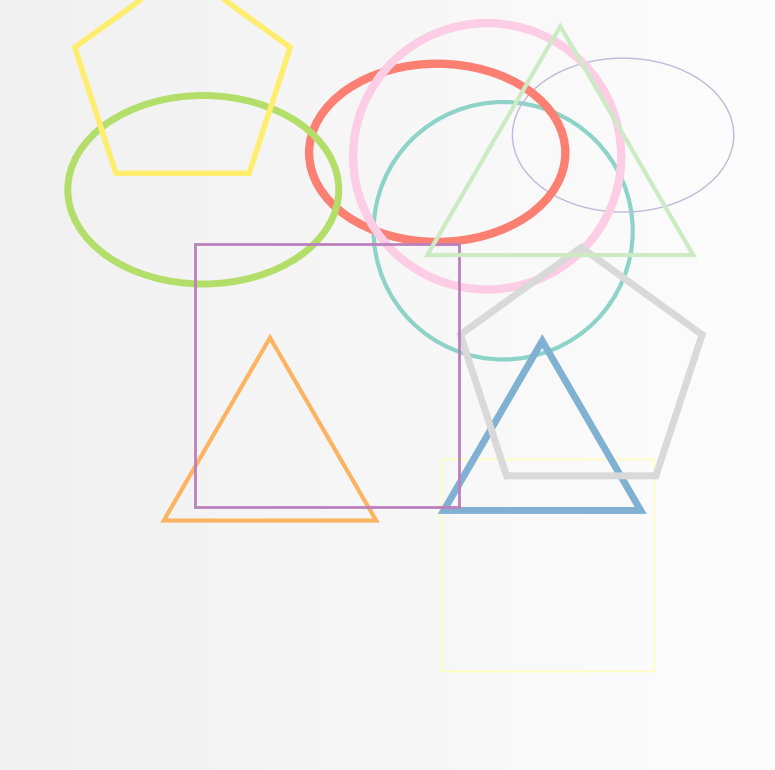[{"shape": "circle", "thickness": 1.5, "radius": 0.84, "center": [0.649, 0.7]}, {"shape": "square", "thickness": 0.5, "radius": 0.69, "center": [0.707, 0.266]}, {"shape": "oval", "thickness": 0.5, "radius": 0.71, "center": [0.804, 0.825]}, {"shape": "oval", "thickness": 3, "radius": 0.83, "center": [0.564, 0.802]}, {"shape": "triangle", "thickness": 2.5, "radius": 0.73, "center": [0.7, 0.41]}, {"shape": "triangle", "thickness": 1.5, "radius": 0.79, "center": [0.348, 0.403]}, {"shape": "oval", "thickness": 2.5, "radius": 0.87, "center": [0.262, 0.754]}, {"shape": "circle", "thickness": 3, "radius": 0.86, "center": [0.629, 0.797]}, {"shape": "pentagon", "thickness": 2.5, "radius": 0.82, "center": [0.75, 0.515]}, {"shape": "square", "thickness": 1, "radius": 0.85, "center": [0.422, 0.512]}, {"shape": "triangle", "thickness": 1.5, "radius": 0.99, "center": [0.723, 0.768]}, {"shape": "pentagon", "thickness": 2, "radius": 0.73, "center": [0.235, 0.893]}]